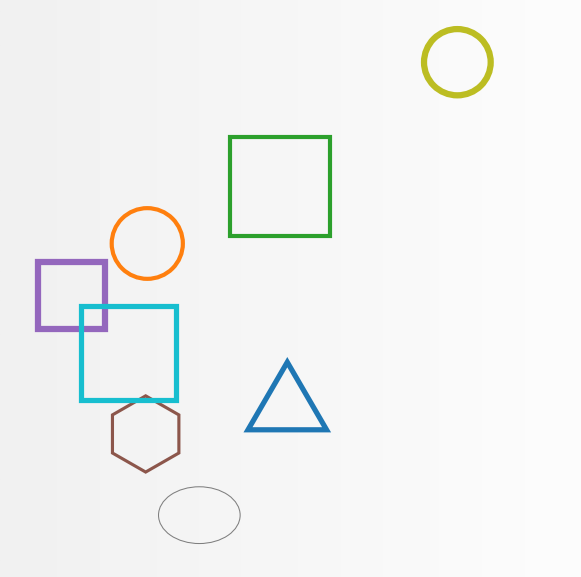[{"shape": "triangle", "thickness": 2.5, "radius": 0.39, "center": [0.494, 0.294]}, {"shape": "circle", "thickness": 2, "radius": 0.31, "center": [0.253, 0.577]}, {"shape": "square", "thickness": 2, "radius": 0.43, "center": [0.482, 0.676]}, {"shape": "square", "thickness": 3, "radius": 0.29, "center": [0.123, 0.487]}, {"shape": "hexagon", "thickness": 1.5, "radius": 0.33, "center": [0.251, 0.248]}, {"shape": "oval", "thickness": 0.5, "radius": 0.35, "center": [0.343, 0.107]}, {"shape": "circle", "thickness": 3, "radius": 0.29, "center": [0.787, 0.891]}, {"shape": "square", "thickness": 2.5, "radius": 0.41, "center": [0.221, 0.387]}]